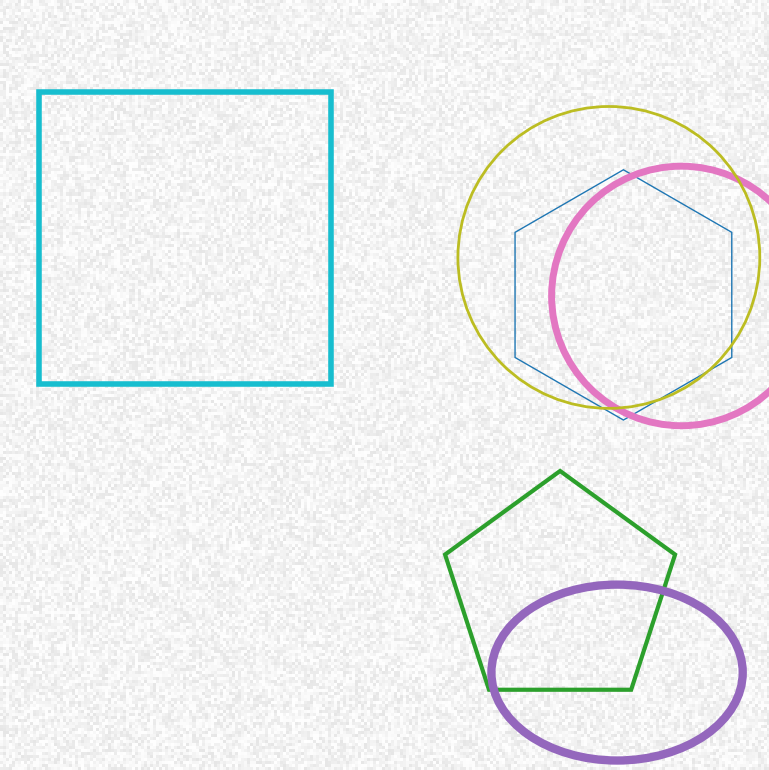[{"shape": "hexagon", "thickness": 0.5, "radius": 0.81, "center": [0.81, 0.617]}, {"shape": "pentagon", "thickness": 1.5, "radius": 0.79, "center": [0.727, 0.231]}, {"shape": "oval", "thickness": 3, "radius": 0.82, "center": [0.801, 0.127]}, {"shape": "circle", "thickness": 2.5, "radius": 0.84, "center": [0.885, 0.616]}, {"shape": "circle", "thickness": 1, "radius": 0.98, "center": [0.791, 0.666]}, {"shape": "square", "thickness": 2, "radius": 0.95, "center": [0.24, 0.691]}]